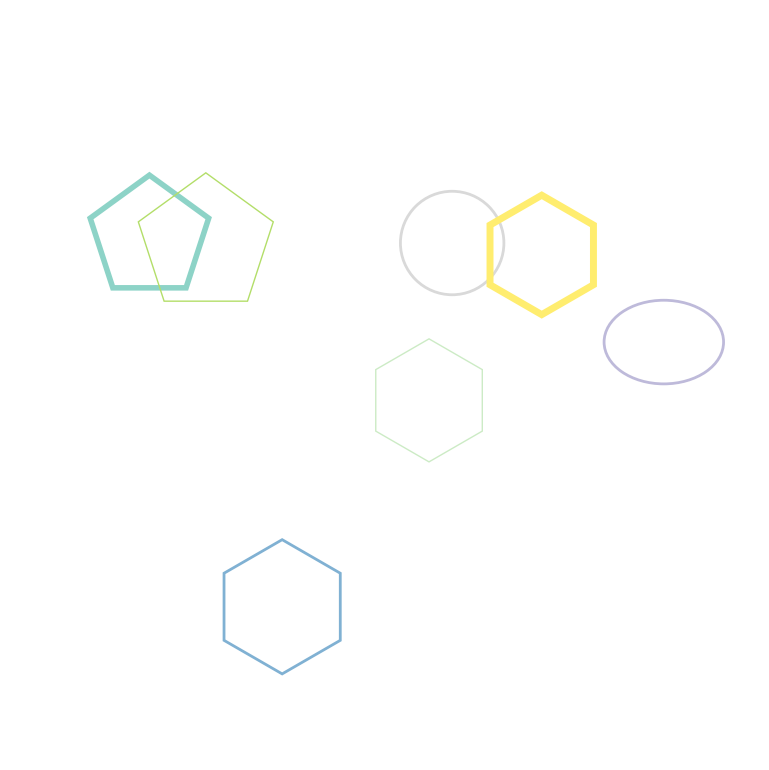[{"shape": "pentagon", "thickness": 2, "radius": 0.4, "center": [0.194, 0.692]}, {"shape": "oval", "thickness": 1, "radius": 0.39, "center": [0.862, 0.556]}, {"shape": "hexagon", "thickness": 1, "radius": 0.44, "center": [0.366, 0.212]}, {"shape": "pentagon", "thickness": 0.5, "radius": 0.46, "center": [0.267, 0.683]}, {"shape": "circle", "thickness": 1, "radius": 0.34, "center": [0.587, 0.684]}, {"shape": "hexagon", "thickness": 0.5, "radius": 0.4, "center": [0.557, 0.48]}, {"shape": "hexagon", "thickness": 2.5, "radius": 0.39, "center": [0.704, 0.669]}]